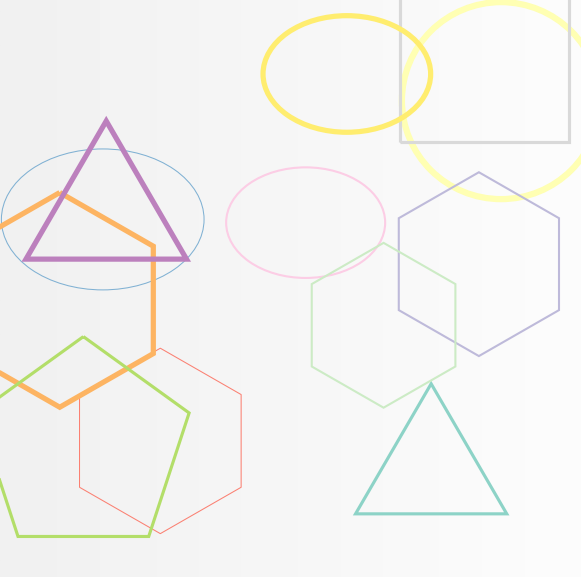[{"shape": "triangle", "thickness": 1.5, "radius": 0.75, "center": [0.742, 0.184]}, {"shape": "circle", "thickness": 3, "radius": 0.85, "center": [0.862, 0.825]}, {"shape": "hexagon", "thickness": 1, "radius": 0.8, "center": [0.824, 0.542]}, {"shape": "hexagon", "thickness": 0.5, "radius": 0.8, "center": [0.276, 0.236]}, {"shape": "oval", "thickness": 0.5, "radius": 0.87, "center": [0.177, 0.619]}, {"shape": "hexagon", "thickness": 2.5, "radius": 0.93, "center": [0.103, 0.48]}, {"shape": "pentagon", "thickness": 1.5, "radius": 0.96, "center": [0.143, 0.225]}, {"shape": "oval", "thickness": 1, "radius": 0.68, "center": [0.526, 0.614]}, {"shape": "square", "thickness": 1.5, "radius": 0.73, "center": [0.833, 0.898]}, {"shape": "triangle", "thickness": 2.5, "radius": 0.8, "center": [0.183, 0.63]}, {"shape": "hexagon", "thickness": 1, "radius": 0.71, "center": [0.66, 0.436]}, {"shape": "oval", "thickness": 2.5, "radius": 0.72, "center": [0.597, 0.871]}]